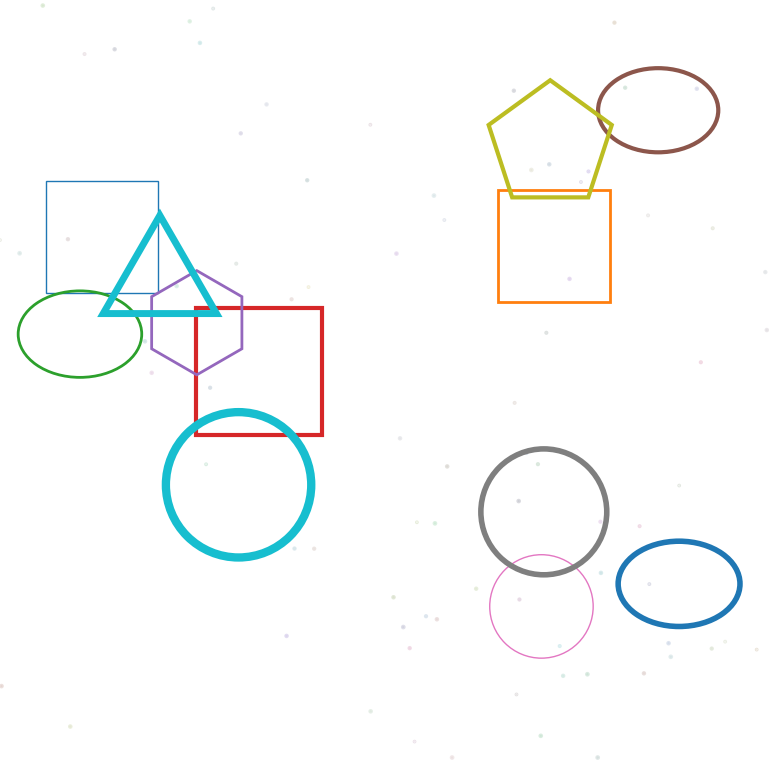[{"shape": "square", "thickness": 0.5, "radius": 0.36, "center": [0.133, 0.692]}, {"shape": "oval", "thickness": 2, "radius": 0.4, "center": [0.882, 0.242]}, {"shape": "square", "thickness": 1, "radius": 0.36, "center": [0.719, 0.681]}, {"shape": "oval", "thickness": 1, "radius": 0.4, "center": [0.104, 0.566]}, {"shape": "square", "thickness": 1.5, "radius": 0.41, "center": [0.336, 0.517]}, {"shape": "hexagon", "thickness": 1, "radius": 0.34, "center": [0.256, 0.581]}, {"shape": "oval", "thickness": 1.5, "radius": 0.39, "center": [0.855, 0.857]}, {"shape": "circle", "thickness": 0.5, "radius": 0.34, "center": [0.703, 0.212]}, {"shape": "circle", "thickness": 2, "radius": 0.41, "center": [0.706, 0.335]}, {"shape": "pentagon", "thickness": 1.5, "radius": 0.42, "center": [0.715, 0.812]}, {"shape": "triangle", "thickness": 2.5, "radius": 0.42, "center": [0.208, 0.635]}, {"shape": "circle", "thickness": 3, "radius": 0.47, "center": [0.31, 0.37]}]